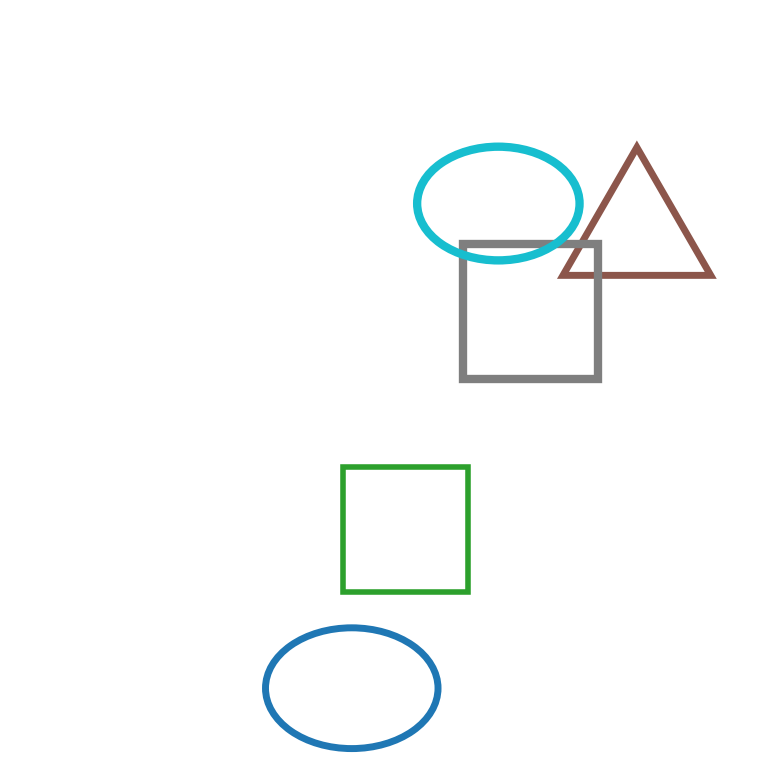[{"shape": "oval", "thickness": 2.5, "radius": 0.56, "center": [0.457, 0.106]}, {"shape": "square", "thickness": 2, "radius": 0.41, "center": [0.526, 0.312]}, {"shape": "triangle", "thickness": 2.5, "radius": 0.55, "center": [0.827, 0.698]}, {"shape": "square", "thickness": 3, "radius": 0.44, "center": [0.689, 0.595]}, {"shape": "oval", "thickness": 3, "radius": 0.53, "center": [0.647, 0.736]}]